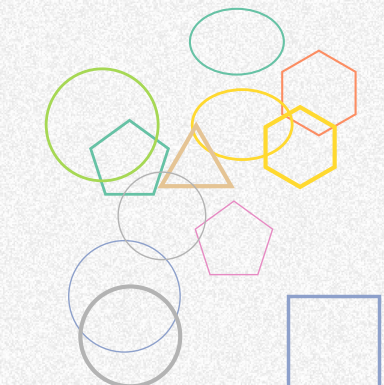[{"shape": "pentagon", "thickness": 2, "radius": 0.53, "center": [0.336, 0.581]}, {"shape": "oval", "thickness": 1.5, "radius": 0.61, "center": [0.615, 0.892]}, {"shape": "hexagon", "thickness": 1.5, "radius": 0.55, "center": [0.828, 0.758]}, {"shape": "circle", "thickness": 1, "radius": 0.72, "center": [0.323, 0.23]}, {"shape": "square", "thickness": 2.5, "radius": 0.6, "center": [0.866, 0.113]}, {"shape": "pentagon", "thickness": 1, "radius": 0.53, "center": [0.608, 0.372]}, {"shape": "circle", "thickness": 2, "radius": 0.73, "center": [0.265, 0.676]}, {"shape": "oval", "thickness": 2, "radius": 0.65, "center": [0.629, 0.676]}, {"shape": "hexagon", "thickness": 3, "radius": 0.52, "center": [0.779, 0.618]}, {"shape": "triangle", "thickness": 3, "radius": 0.53, "center": [0.51, 0.569]}, {"shape": "circle", "thickness": 1, "radius": 0.57, "center": [0.421, 0.439]}, {"shape": "circle", "thickness": 3, "radius": 0.65, "center": [0.338, 0.126]}]